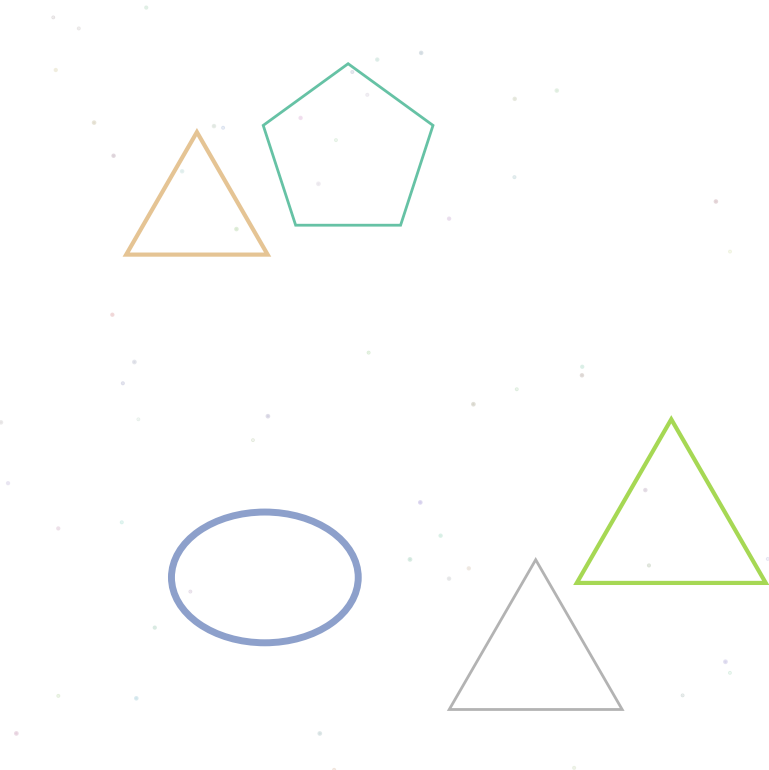[{"shape": "pentagon", "thickness": 1, "radius": 0.58, "center": [0.452, 0.801]}, {"shape": "oval", "thickness": 2.5, "radius": 0.61, "center": [0.344, 0.25]}, {"shape": "triangle", "thickness": 1.5, "radius": 0.71, "center": [0.872, 0.314]}, {"shape": "triangle", "thickness": 1.5, "radius": 0.53, "center": [0.256, 0.722]}, {"shape": "triangle", "thickness": 1, "radius": 0.65, "center": [0.696, 0.143]}]